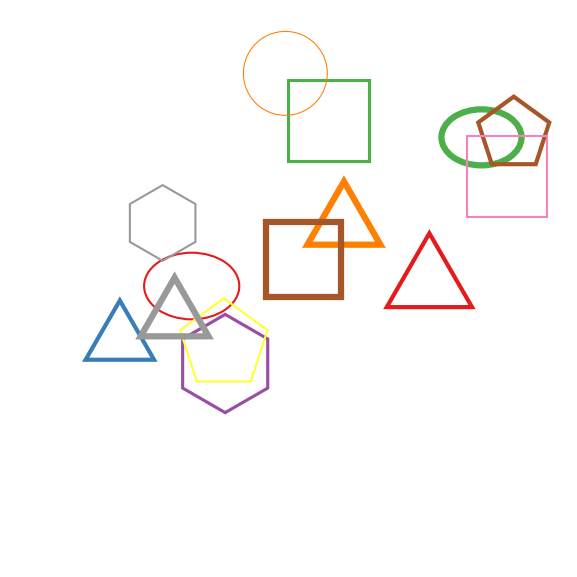[{"shape": "oval", "thickness": 1, "radius": 0.41, "center": [0.332, 0.504]}, {"shape": "triangle", "thickness": 2, "radius": 0.43, "center": [0.744, 0.51]}, {"shape": "triangle", "thickness": 2, "radius": 0.34, "center": [0.208, 0.41]}, {"shape": "oval", "thickness": 3, "radius": 0.35, "center": [0.834, 0.761]}, {"shape": "square", "thickness": 1.5, "radius": 0.35, "center": [0.569, 0.791]}, {"shape": "hexagon", "thickness": 1.5, "radius": 0.43, "center": [0.39, 0.37]}, {"shape": "circle", "thickness": 0.5, "radius": 0.36, "center": [0.494, 0.872]}, {"shape": "triangle", "thickness": 3, "radius": 0.36, "center": [0.596, 0.612]}, {"shape": "pentagon", "thickness": 1, "radius": 0.4, "center": [0.388, 0.403]}, {"shape": "pentagon", "thickness": 2, "radius": 0.32, "center": [0.89, 0.767]}, {"shape": "square", "thickness": 3, "radius": 0.32, "center": [0.525, 0.55]}, {"shape": "square", "thickness": 1, "radius": 0.35, "center": [0.878, 0.694]}, {"shape": "triangle", "thickness": 3, "radius": 0.34, "center": [0.302, 0.451]}, {"shape": "hexagon", "thickness": 1, "radius": 0.33, "center": [0.282, 0.613]}]